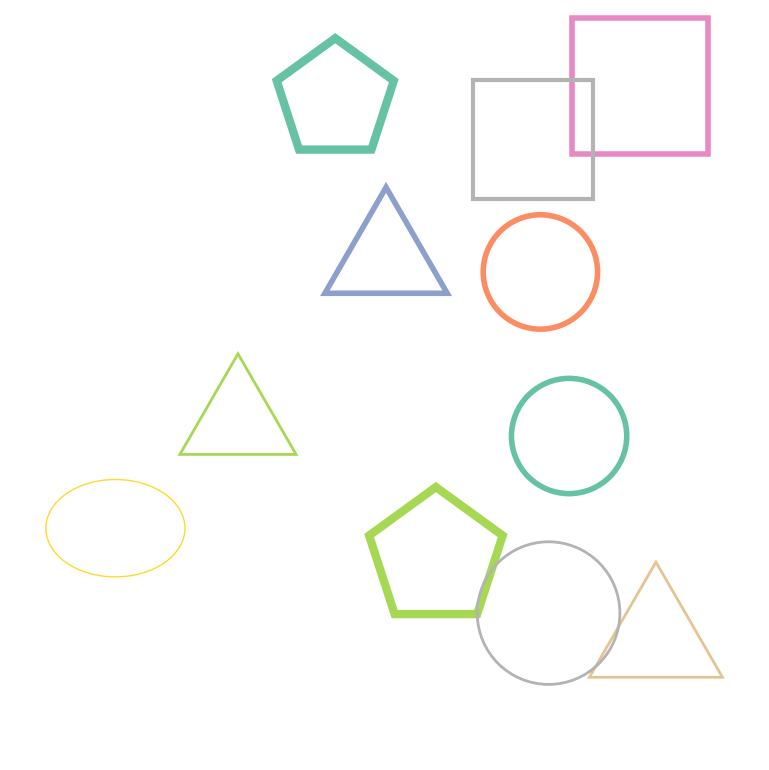[{"shape": "pentagon", "thickness": 3, "radius": 0.4, "center": [0.435, 0.87]}, {"shape": "circle", "thickness": 2, "radius": 0.37, "center": [0.739, 0.434]}, {"shape": "circle", "thickness": 2, "radius": 0.37, "center": [0.702, 0.647]}, {"shape": "triangle", "thickness": 2, "radius": 0.46, "center": [0.501, 0.665]}, {"shape": "square", "thickness": 2, "radius": 0.44, "center": [0.831, 0.888]}, {"shape": "triangle", "thickness": 1, "radius": 0.44, "center": [0.309, 0.453]}, {"shape": "pentagon", "thickness": 3, "radius": 0.46, "center": [0.566, 0.276]}, {"shape": "oval", "thickness": 0.5, "radius": 0.45, "center": [0.15, 0.314]}, {"shape": "triangle", "thickness": 1, "radius": 0.5, "center": [0.852, 0.17]}, {"shape": "circle", "thickness": 1, "radius": 0.46, "center": [0.712, 0.204]}, {"shape": "square", "thickness": 1.5, "radius": 0.39, "center": [0.692, 0.819]}]